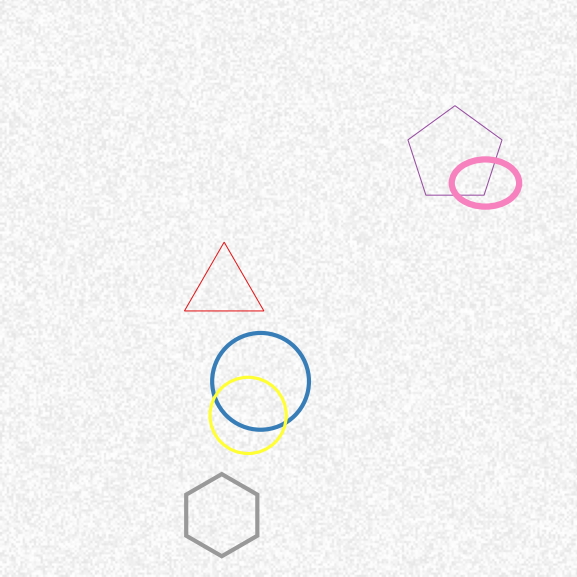[{"shape": "triangle", "thickness": 0.5, "radius": 0.4, "center": [0.388, 0.5]}, {"shape": "circle", "thickness": 2, "radius": 0.42, "center": [0.451, 0.339]}, {"shape": "pentagon", "thickness": 0.5, "radius": 0.43, "center": [0.788, 0.73]}, {"shape": "circle", "thickness": 1.5, "radius": 0.33, "center": [0.43, 0.28]}, {"shape": "oval", "thickness": 3, "radius": 0.29, "center": [0.841, 0.682]}, {"shape": "hexagon", "thickness": 2, "radius": 0.36, "center": [0.384, 0.107]}]